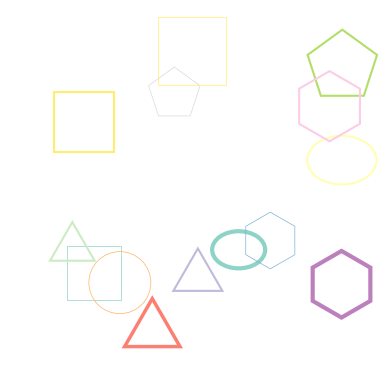[{"shape": "square", "thickness": 0.5, "radius": 0.35, "center": [0.243, 0.291]}, {"shape": "oval", "thickness": 3, "radius": 0.34, "center": [0.62, 0.351]}, {"shape": "oval", "thickness": 1.5, "radius": 0.45, "center": [0.888, 0.584]}, {"shape": "triangle", "thickness": 1.5, "radius": 0.37, "center": [0.514, 0.281]}, {"shape": "triangle", "thickness": 2.5, "radius": 0.42, "center": [0.396, 0.141]}, {"shape": "hexagon", "thickness": 0.5, "radius": 0.37, "center": [0.702, 0.375]}, {"shape": "circle", "thickness": 0.5, "radius": 0.4, "center": [0.311, 0.266]}, {"shape": "pentagon", "thickness": 1.5, "radius": 0.47, "center": [0.889, 0.828]}, {"shape": "hexagon", "thickness": 1.5, "radius": 0.46, "center": [0.856, 0.724]}, {"shape": "pentagon", "thickness": 0.5, "radius": 0.35, "center": [0.453, 0.756]}, {"shape": "hexagon", "thickness": 3, "radius": 0.43, "center": [0.887, 0.262]}, {"shape": "triangle", "thickness": 1.5, "radius": 0.33, "center": [0.188, 0.356]}, {"shape": "square", "thickness": 0.5, "radius": 0.44, "center": [0.499, 0.868]}, {"shape": "square", "thickness": 1.5, "radius": 0.39, "center": [0.217, 0.683]}]